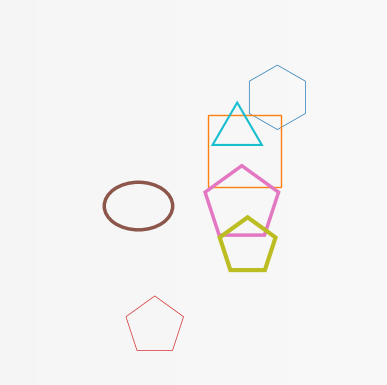[{"shape": "hexagon", "thickness": 0.5, "radius": 0.42, "center": [0.716, 0.747]}, {"shape": "square", "thickness": 1, "radius": 0.47, "center": [0.631, 0.607]}, {"shape": "pentagon", "thickness": 0.5, "radius": 0.39, "center": [0.399, 0.153]}, {"shape": "oval", "thickness": 2.5, "radius": 0.44, "center": [0.357, 0.465]}, {"shape": "pentagon", "thickness": 2.5, "radius": 0.5, "center": [0.624, 0.47]}, {"shape": "pentagon", "thickness": 3, "radius": 0.38, "center": [0.639, 0.36]}, {"shape": "triangle", "thickness": 1.5, "radius": 0.37, "center": [0.612, 0.66]}]